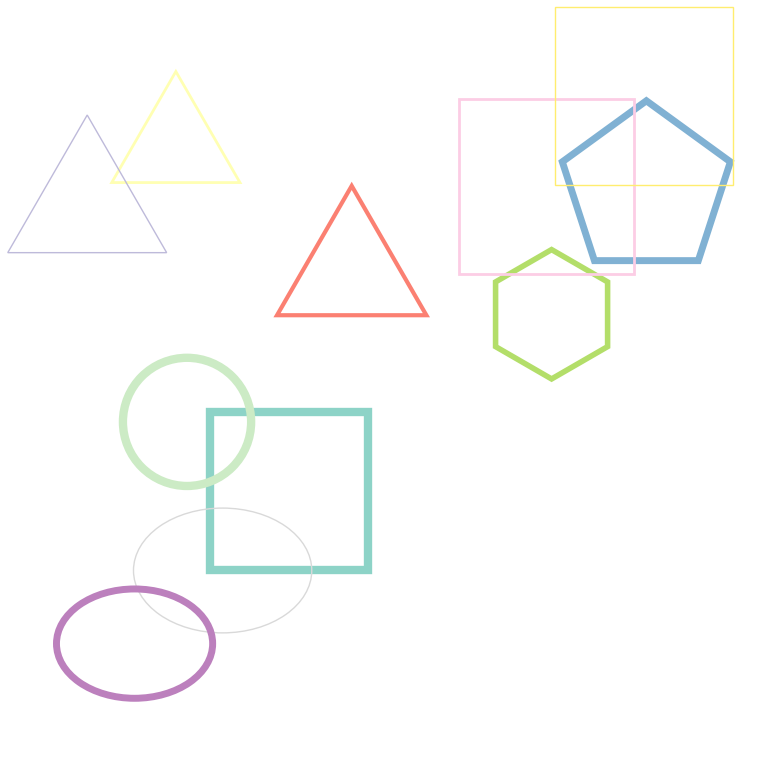[{"shape": "square", "thickness": 3, "radius": 0.51, "center": [0.375, 0.362]}, {"shape": "triangle", "thickness": 1, "radius": 0.48, "center": [0.228, 0.811]}, {"shape": "triangle", "thickness": 0.5, "radius": 0.6, "center": [0.113, 0.731]}, {"shape": "triangle", "thickness": 1.5, "radius": 0.56, "center": [0.457, 0.647]}, {"shape": "pentagon", "thickness": 2.5, "radius": 0.57, "center": [0.839, 0.754]}, {"shape": "hexagon", "thickness": 2, "radius": 0.42, "center": [0.716, 0.592]}, {"shape": "square", "thickness": 1, "radius": 0.57, "center": [0.71, 0.758]}, {"shape": "oval", "thickness": 0.5, "radius": 0.58, "center": [0.289, 0.259]}, {"shape": "oval", "thickness": 2.5, "radius": 0.51, "center": [0.175, 0.164]}, {"shape": "circle", "thickness": 3, "radius": 0.42, "center": [0.243, 0.452]}, {"shape": "square", "thickness": 0.5, "radius": 0.58, "center": [0.836, 0.875]}]